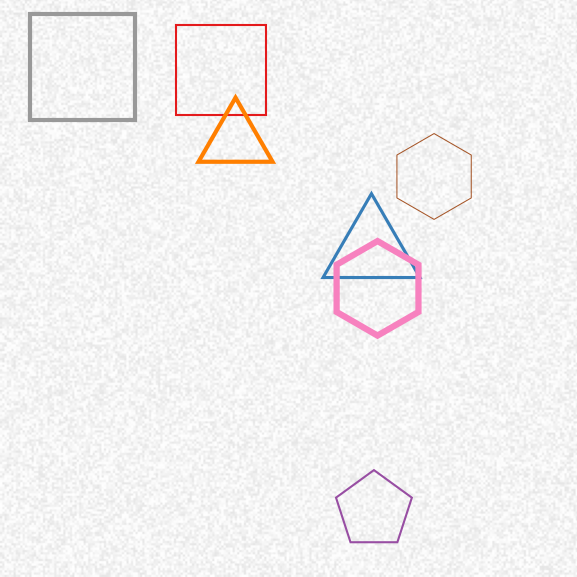[{"shape": "square", "thickness": 1, "radius": 0.39, "center": [0.382, 0.877]}, {"shape": "triangle", "thickness": 1.5, "radius": 0.48, "center": [0.643, 0.567]}, {"shape": "pentagon", "thickness": 1, "radius": 0.35, "center": [0.648, 0.116]}, {"shape": "triangle", "thickness": 2, "radius": 0.37, "center": [0.408, 0.756]}, {"shape": "hexagon", "thickness": 0.5, "radius": 0.37, "center": [0.752, 0.694]}, {"shape": "hexagon", "thickness": 3, "radius": 0.41, "center": [0.654, 0.5]}, {"shape": "square", "thickness": 2, "radius": 0.46, "center": [0.143, 0.883]}]